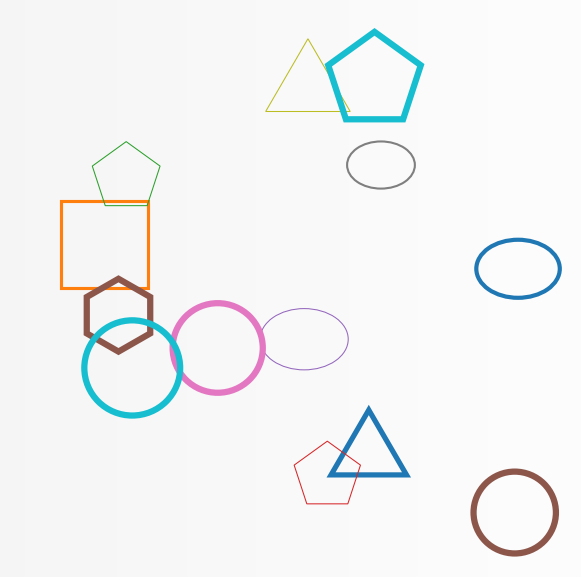[{"shape": "oval", "thickness": 2, "radius": 0.36, "center": [0.891, 0.534]}, {"shape": "triangle", "thickness": 2.5, "radius": 0.37, "center": [0.634, 0.214]}, {"shape": "square", "thickness": 1.5, "radius": 0.38, "center": [0.18, 0.576]}, {"shape": "pentagon", "thickness": 0.5, "radius": 0.31, "center": [0.217, 0.693]}, {"shape": "pentagon", "thickness": 0.5, "radius": 0.3, "center": [0.563, 0.175]}, {"shape": "oval", "thickness": 0.5, "radius": 0.38, "center": [0.523, 0.412]}, {"shape": "circle", "thickness": 3, "radius": 0.35, "center": [0.886, 0.112]}, {"shape": "hexagon", "thickness": 3, "radius": 0.32, "center": [0.204, 0.453]}, {"shape": "circle", "thickness": 3, "radius": 0.39, "center": [0.375, 0.397]}, {"shape": "oval", "thickness": 1, "radius": 0.29, "center": [0.655, 0.713]}, {"shape": "triangle", "thickness": 0.5, "radius": 0.42, "center": [0.53, 0.848]}, {"shape": "pentagon", "thickness": 3, "radius": 0.42, "center": [0.644, 0.86]}, {"shape": "circle", "thickness": 3, "radius": 0.41, "center": [0.228, 0.362]}]